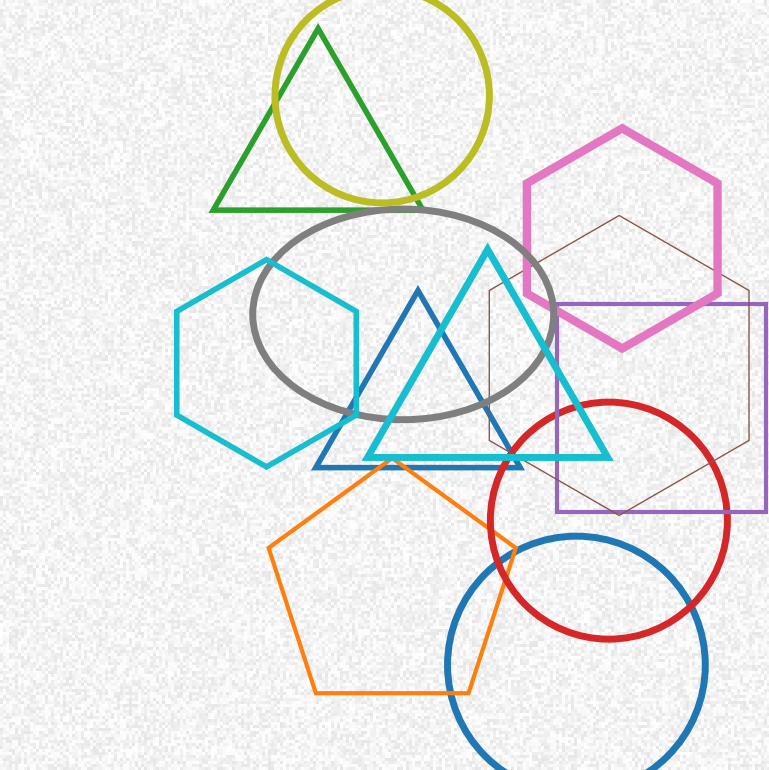[{"shape": "triangle", "thickness": 2, "radius": 0.77, "center": [0.543, 0.469]}, {"shape": "circle", "thickness": 2.5, "radius": 0.84, "center": [0.749, 0.136]}, {"shape": "pentagon", "thickness": 1.5, "radius": 0.84, "center": [0.509, 0.236]}, {"shape": "triangle", "thickness": 2, "radius": 0.79, "center": [0.413, 0.806]}, {"shape": "circle", "thickness": 2.5, "radius": 0.77, "center": [0.791, 0.324]}, {"shape": "square", "thickness": 1.5, "radius": 0.68, "center": [0.859, 0.47]}, {"shape": "hexagon", "thickness": 0.5, "radius": 0.97, "center": [0.804, 0.525]}, {"shape": "hexagon", "thickness": 3, "radius": 0.71, "center": [0.808, 0.69]}, {"shape": "oval", "thickness": 2.5, "radius": 0.98, "center": [0.524, 0.592]}, {"shape": "circle", "thickness": 2.5, "radius": 0.7, "center": [0.496, 0.876]}, {"shape": "hexagon", "thickness": 2, "radius": 0.67, "center": [0.346, 0.528]}, {"shape": "triangle", "thickness": 2.5, "radius": 0.9, "center": [0.633, 0.496]}]